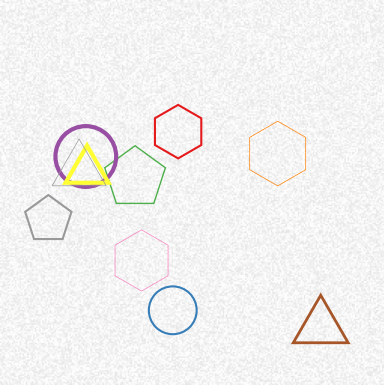[{"shape": "hexagon", "thickness": 1.5, "radius": 0.35, "center": [0.463, 0.658]}, {"shape": "circle", "thickness": 1.5, "radius": 0.31, "center": [0.449, 0.194]}, {"shape": "pentagon", "thickness": 1, "radius": 0.41, "center": [0.351, 0.539]}, {"shape": "circle", "thickness": 3, "radius": 0.39, "center": [0.223, 0.594]}, {"shape": "hexagon", "thickness": 0.5, "radius": 0.42, "center": [0.721, 0.601]}, {"shape": "triangle", "thickness": 3, "radius": 0.32, "center": [0.226, 0.558]}, {"shape": "triangle", "thickness": 2, "radius": 0.41, "center": [0.833, 0.151]}, {"shape": "hexagon", "thickness": 0.5, "radius": 0.4, "center": [0.368, 0.323]}, {"shape": "pentagon", "thickness": 1.5, "radius": 0.32, "center": [0.126, 0.43]}, {"shape": "triangle", "thickness": 0.5, "radius": 0.41, "center": [0.206, 0.558]}]